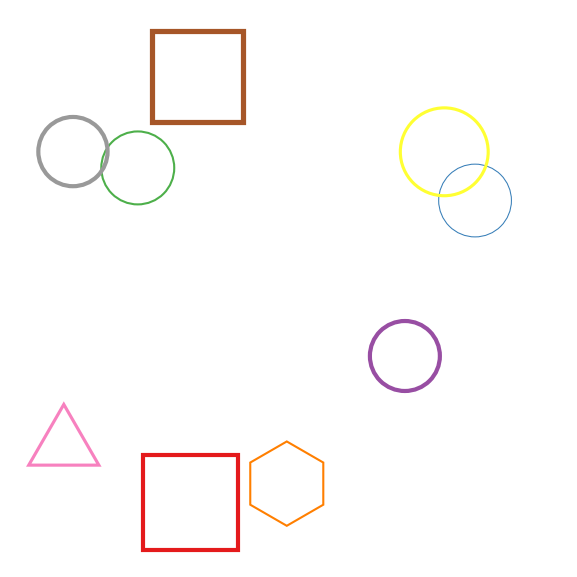[{"shape": "square", "thickness": 2, "radius": 0.41, "center": [0.329, 0.129]}, {"shape": "circle", "thickness": 0.5, "radius": 0.31, "center": [0.823, 0.652]}, {"shape": "circle", "thickness": 1, "radius": 0.32, "center": [0.239, 0.708]}, {"shape": "circle", "thickness": 2, "radius": 0.3, "center": [0.701, 0.383]}, {"shape": "hexagon", "thickness": 1, "radius": 0.37, "center": [0.497, 0.162]}, {"shape": "circle", "thickness": 1.5, "radius": 0.38, "center": [0.769, 0.736]}, {"shape": "square", "thickness": 2.5, "radius": 0.39, "center": [0.342, 0.866]}, {"shape": "triangle", "thickness": 1.5, "radius": 0.35, "center": [0.11, 0.229]}, {"shape": "circle", "thickness": 2, "radius": 0.3, "center": [0.126, 0.737]}]